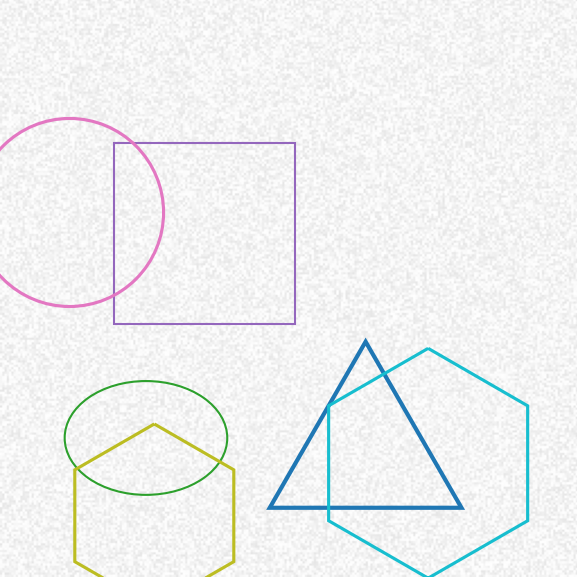[{"shape": "triangle", "thickness": 2, "radius": 0.96, "center": [0.633, 0.216]}, {"shape": "oval", "thickness": 1, "radius": 0.7, "center": [0.253, 0.241]}, {"shape": "square", "thickness": 1, "radius": 0.78, "center": [0.355, 0.595]}, {"shape": "circle", "thickness": 1.5, "radius": 0.81, "center": [0.12, 0.631]}, {"shape": "hexagon", "thickness": 1.5, "radius": 0.79, "center": [0.267, 0.106]}, {"shape": "hexagon", "thickness": 1.5, "radius": 0.99, "center": [0.741, 0.197]}]